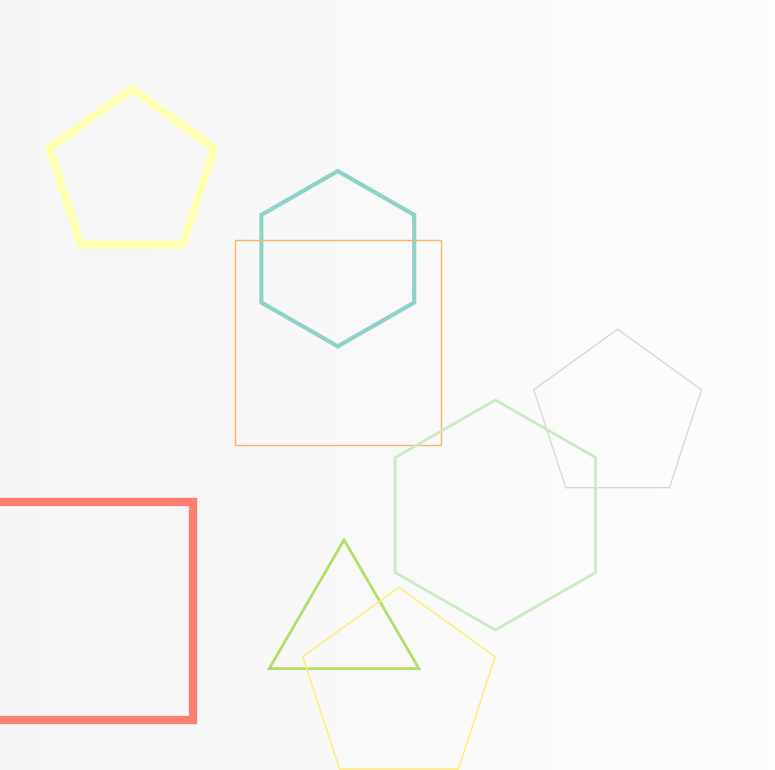[{"shape": "hexagon", "thickness": 1.5, "radius": 0.57, "center": [0.436, 0.664]}, {"shape": "pentagon", "thickness": 3, "radius": 0.56, "center": [0.17, 0.773]}, {"shape": "square", "thickness": 3, "radius": 0.71, "center": [0.108, 0.206]}, {"shape": "square", "thickness": 0.5, "radius": 0.66, "center": [0.436, 0.555]}, {"shape": "triangle", "thickness": 1, "radius": 0.56, "center": [0.444, 0.187]}, {"shape": "pentagon", "thickness": 0.5, "radius": 0.57, "center": [0.797, 0.459]}, {"shape": "hexagon", "thickness": 1, "radius": 0.75, "center": [0.639, 0.331]}, {"shape": "pentagon", "thickness": 0.5, "radius": 0.65, "center": [0.515, 0.107]}]